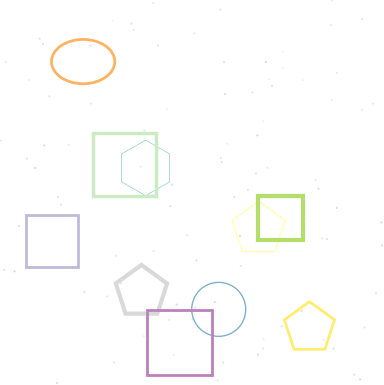[{"shape": "hexagon", "thickness": 0.5, "radius": 0.36, "center": [0.378, 0.564]}, {"shape": "pentagon", "thickness": 1, "radius": 0.36, "center": [0.672, 0.405]}, {"shape": "square", "thickness": 2, "radius": 0.33, "center": [0.135, 0.374]}, {"shape": "circle", "thickness": 1, "radius": 0.35, "center": [0.568, 0.197]}, {"shape": "oval", "thickness": 2, "radius": 0.41, "center": [0.216, 0.84]}, {"shape": "square", "thickness": 3, "radius": 0.29, "center": [0.729, 0.434]}, {"shape": "pentagon", "thickness": 3, "radius": 0.35, "center": [0.367, 0.242]}, {"shape": "square", "thickness": 2, "radius": 0.42, "center": [0.467, 0.11]}, {"shape": "square", "thickness": 2.5, "radius": 0.41, "center": [0.324, 0.572]}, {"shape": "pentagon", "thickness": 2, "radius": 0.34, "center": [0.804, 0.148]}]